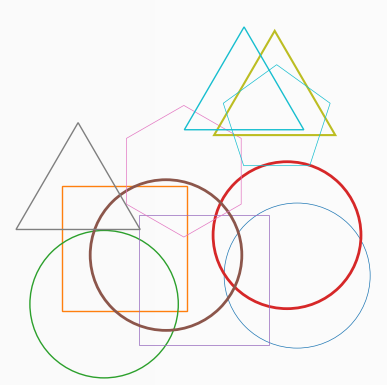[{"shape": "circle", "thickness": 0.5, "radius": 0.94, "center": [0.767, 0.284]}, {"shape": "square", "thickness": 1, "radius": 0.81, "center": [0.321, 0.354]}, {"shape": "circle", "thickness": 1, "radius": 0.96, "center": [0.269, 0.21]}, {"shape": "circle", "thickness": 2, "radius": 0.95, "center": [0.741, 0.389]}, {"shape": "square", "thickness": 0.5, "radius": 0.84, "center": [0.527, 0.273]}, {"shape": "circle", "thickness": 2, "radius": 0.98, "center": [0.428, 0.338]}, {"shape": "hexagon", "thickness": 0.5, "radius": 0.85, "center": [0.474, 0.555]}, {"shape": "triangle", "thickness": 1, "radius": 0.92, "center": [0.202, 0.496]}, {"shape": "triangle", "thickness": 1.5, "radius": 0.9, "center": [0.709, 0.739]}, {"shape": "triangle", "thickness": 1, "radius": 0.89, "center": [0.63, 0.752]}, {"shape": "pentagon", "thickness": 0.5, "radius": 0.72, "center": [0.714, 0.687]}]